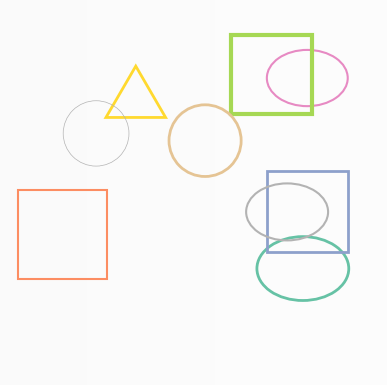[{"shape": "oval", "thickness": 2, "radius": 0.59, "center": [0.782, 0.302]}, {"shape": "square", "thickness": 1.5, "radius": 0.57, "center": [0.16, 0.391]}, {"shape": "square", "thickness": 2, "radius": 0.52, "center": [0.794, 0.451]}, {"shape": "oval", "thickness": 1.5, "radius": 0.52, "center": [0.793, 0.797]}, {"shape": "square", "thickness": 3, "radius": 0.52, "center": [0.701, 0.806]}, {"shape": "triangle", "thickness": 2, "radius": 0.44, "center": [0.35, 0.739]}, {"shape": "circle", "thickness": 2, "radius": 0.47, "center": [0.529, 0.635]}, {"shape": "oval", "thickness": 1.5, "radius": 0.53, "center": [0.741, 0.45]}, {"shape": "circle", "thickness": 0.5, "radius": 0.42, "center": [0.248, 0.653]}]